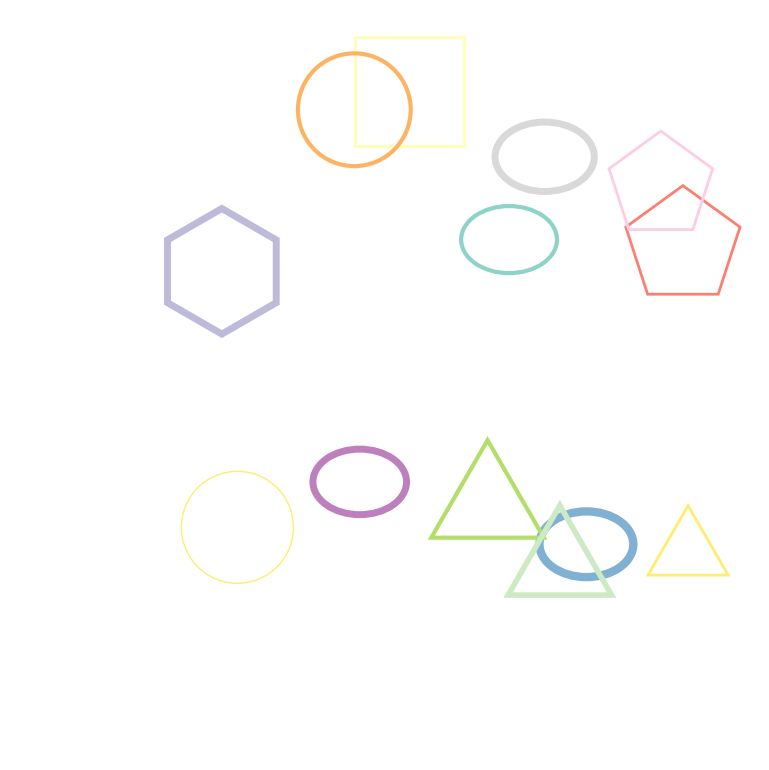[{"shape": "oval", "thickness": 1.5, "radius": 0.31, "center": [0.661, 0.689]}, {"shape": "square", "thickness": 1, "radius": 0.35, "center": [0.531, 0.882]}, {"shape": "hexagon", "thickness": 2.5, "radius": 0.41, "center": [0.288, 0.648]}, {"shape": "pentagon", "thickness": 1, "radius": 0.39, "center": [0.887, 0.681]}, {"shape": "oval", "thickness": 3, "radius": 0.3, "center": [0.762, 0.293]}, {"shape": "circle", "thickness": 1.5, "radius": 0.37, "center": [0.46, 0.857]}, {"shape": "triangle", "thickness": 1.5, "radius": 0.42, "center": [0.633, 0.344]}, {"shape": "pentagon", "thickness": 1, "radius": 0.35, "center": [0.858, 0.759]}, {"shape": "oval", "thickness": 2.5, "radius": 0.32, "center": [0.707, 0.796]}, {"shape": "oval", "thickness": 2.5, "radius": 0.3, "center": [0.467, 0.374]}, {"shape": "triangle", "thickness": 2, "radius": 0.39, "center": [0.727, 0.266]}, {"shape": "circle", "thickness": 0.5, "radius": 0.36, "center": [0.308, 0.315]}, {"shape": "triangle", "thickness": 1, "radius": 0.3, "center": [0.894, 0.283]}]